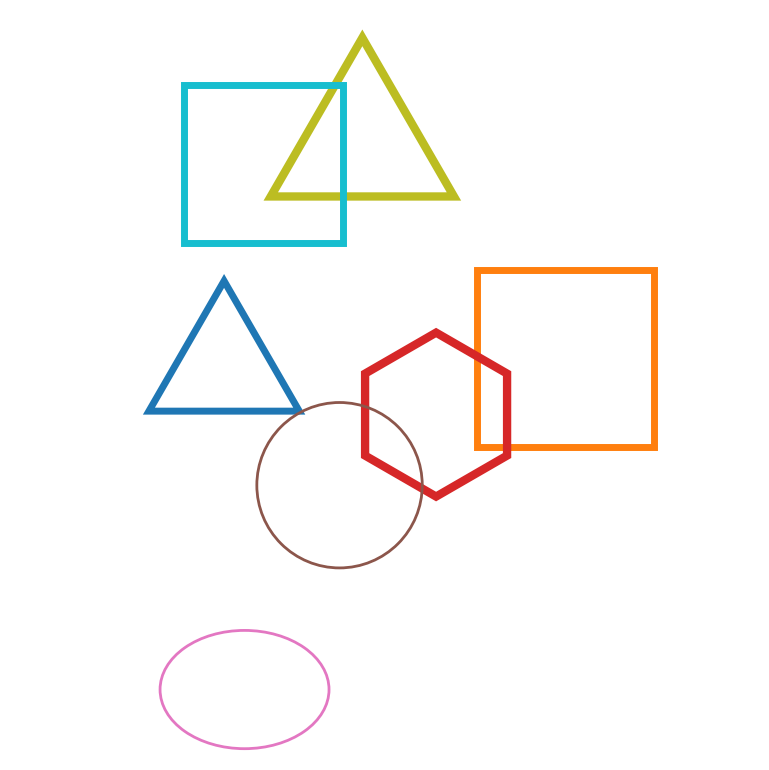[{"shape": "triangle", "thickness": 2.5, "radius": 0.56, "center": [0.291, 0.522]}, {"shape": "square", "thickness": 2.5, "radius": 0.58, "center": [0.734, 0.534]}, {"shape": "hexagon", "thickness": 3, "radius": 0.53, "center": [0.566, 0.462]}, {"shape": "circle", "thickness": 1, "radius": 0.54, "center": [0.441, 0.37]}, {"shape": "oval", "thickness": 1, "radius": 0.55, "center": [0.318, 0.104]}, {"shape": "triangle", "thickness": 3, "radius": 0.69, "center": [0.471, 0.814]}, {"shape": "square", "thickness": 2.5, "radius": 0.52, "center": [0.342, 0.787]}]